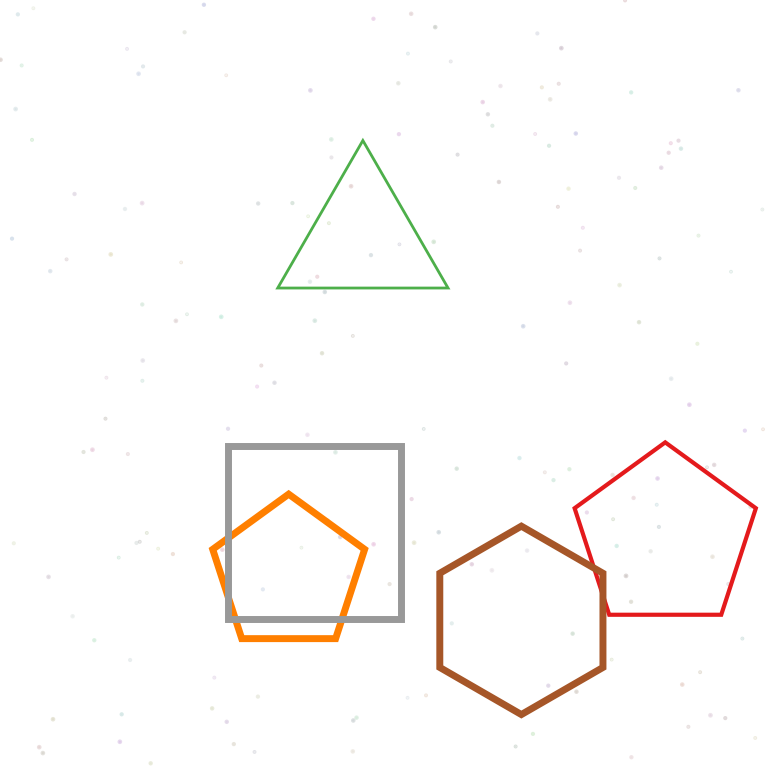[{"shape": "pentagon", "thickness": 1.5, "radius": 0.62, "center": [0.864, 0.302]}, {"shape": "triangle", "thickness": 1, "radius": 0.64, "center": [0.471, 0.69]}, {"shape": "pentagon", "thickness": 2.5, "radius": 0.52, "center": [0.375, 0.255]}, {"shape": "hexagon", "thickness": 2.5, "radius": 0.61, "center": [0.677, 0.194]}, {"shape": "square", "thickness": 2.5, "radius": 0.56, "center": [0.409, 0.308]}]